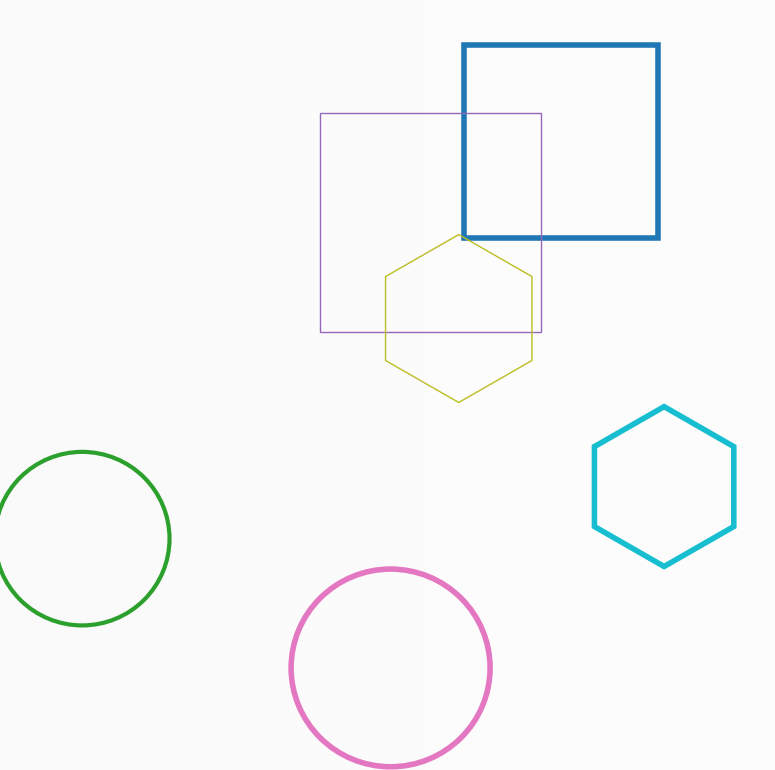[{"shape": "square", "thickness": 2, "radius": 0.63, "center": [0.724, 0.816]}, {"shape": "circle", "thickness": 1.5, "radius": 0.56, "center": [0.106, 0.3]}, {"shape": "square", "thickness": 0.5, "radius": 0.71, "center": [0.555, 0.711]}, {"shape": "circle", "thickness": 2, "radius": 0.64, "center": [0.504, 0.133]}, {"shape": "hexagon", "thickness": 0.5, "radius": 0.55, "center": [0.592, 0.586]}, {"shape": "hexagon", "thickness": 2, "radius": 0.52, "center": [0.857, 0.368]}]